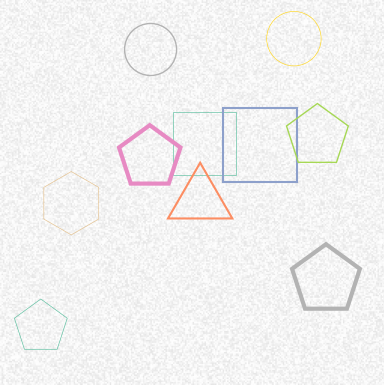[{"shape": "square", "thickness": 0.5, "radius": 0.41, "center": [0.531, 0.628]}, {"shape": "pentagon", "thickness": 0.5, "radius": 0.36, "center": [0.106, 0.151]}, {"shape": "triangle", "thickness": 1.5, "radius": 0.48, "center": [0.52, 0.481]}, {"shape": "square", "thickness": 1.5, "radius": 0.48, "center": [0.675, 0.623]}, {"shape": "pentagon", "thickness": 3, "radius": 0.42, "center": [0.389, 0.591]}, {"shape": "pentagon", "thickness": 1, "radius": 0.42, "center": [0.824, 0.647]}, {"shape": "circle", "thickness": 0.5, "radius": 0.35, "center": [0.763, 0.9]}, {"shape": "hexagon", "thickness": 0.5, "radius": 0.41, "center": [0.185, 0.472]}, {"shape": "circle", "thickness": 1, "radius": 0.34, "center": [0.391, 0.871]}, {"shape": "pentagon", "thickness": 3, "radius": 0.46, "center": [0.847, 0.273]}]